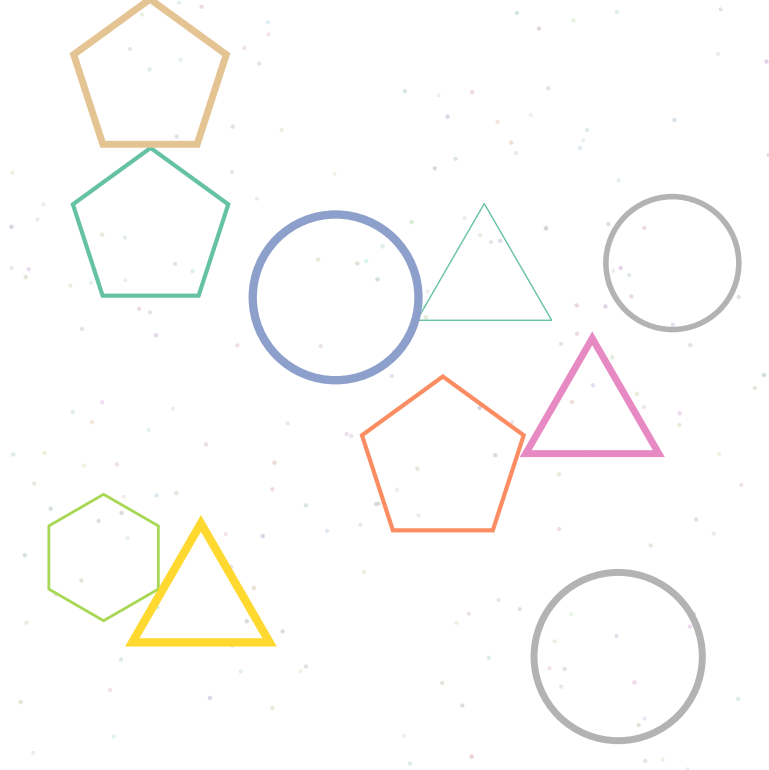[{"shape": "triangle", "thickness": 0.5, "radius": 0.51, "center": [0.629, 0.635]}, {"shape": "pentagon", "thickness": 1.5, "radius": 0.53, "center": [0.196, 0.702]}, {"shape": "pentagon", "thickness": 1.5, "radius": 0.55, "center": [0.575, 0.401]}, {"shape": "circle", "thickness": 3, "radius": 0.54, "center": [0.436, 0.614]}, {"shape": "triangle", "thickness": 2.5, "radius": 0.5, "center": [0.769, 0.461]}, {"shape": "hexagon", "thickness": 1, "radius": 0.41, "center": [0.135, 0.276]}, {"shape": "triangle", "thickness": 3, "radius": 0.52, "center": [0.261, 0.217]}, {"shape": "pentagon", "thickness": 2.5, "radius": 0.52, "center": [0.195, 0.897]}, {"shape": "circle", "thickness": 2.5, "radius": 0.55, "center": [0.803, 0.147]}, {"shape": "circle", "thickness": 2, "radius": 0.43, "center": [0.873, 0.658]}]